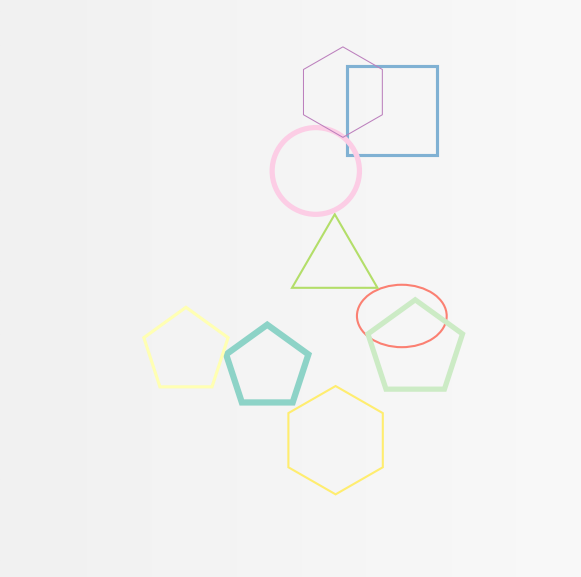[{"shape": "pentagon", "thickness": 3, "radius": 0.37, "center": [0.46, 0.362]}, {"shape": "pentagon", "thickness": 1.5, "radius": 0.38, "center": [0.32, 0.391]}, {"shape": "oval", "thickness": 1, "radius": 0.39, "center": [0.691, 0.452]}, {"shape": "square", "thickness": 1.5, "radius": 0.39, "center": [0.675, 0.808]}, {"shape": "triangle", "thickness": 1, "radius": 0.42, "center": [0.576, 0.543]}, {"shape": "circle", "thickness": 2.5, "radius": 0.38, "center": [0.543, 0.703]}, {"shape": "hexagon", "thickness": 0.5, "radius": 0.39, "center": [0.59, 0.84]}, {"shape": "pentagon", "thickness": 2.5, "radius": 0.43, "center": [0.714, 0.394]}, {"shape": "hexagon", "thickness": 1, "radius": 0.47, "center": [0.577, 0.237]}]